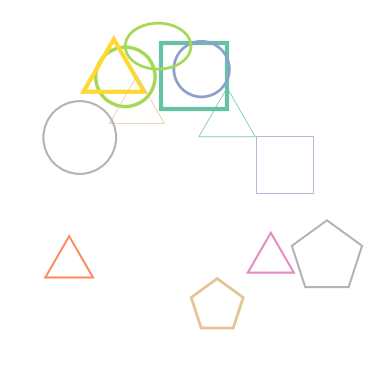[{"shape": "square", "thickness": 3, "radius": 0.43, "center": [0.503, 0.802]}, {"shape": "triangle", "thickness": 0.5, "radius": 0.42, "center": [0.59, 0.687]}, {"shape": "triangle", "thickness": 1.5, "radius": 0.36, "center": [0.18, 0.315]}, {"shape": "square", "thickness": 0.5, "radius": 0.37, "center": [0.739, 0.572]}, {"shape": "circle", "thickness": 2, "radius": 0.36, "center": [0.524, 0.82]}, {"shape": "triangle", "thickness": 1.5, "radius": 0.35, "center": [0.703, 0.326]}, {"shape": "circle", "thickness": 2.5, "radius": 0.39, "center": [0.326, 0.8]}, {"shape": "oval", "thickness": 2, "radius": 0.43, "center": [0.411, 0.88]}, {"shape": "triangle", "thickness": 3, "radius": 0.46, "center": [0.296, 0.807]}, {"shape": "pentagon", "thickness": 2, "radius": 0.35, "center": [0.564, 0.205]}, {"shape": "triangle", "thickness": 0.5, "radius": 0.41, "center": [0.356, 0.72]}, {"shape": "circle", "thickness": 1.5, "radius": 0.47, "center": [0.207, 0.643]}, {"shape": "pentagon", "thickness": 1.5, "radius": 0.48, "center": [0.849, 0.332]}]